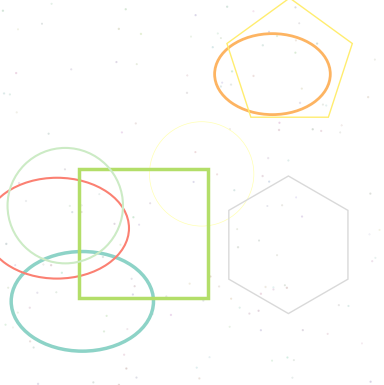[{"shape": "oval", "thickness": 2.5, "radius": 0.92, "center": [0.214, 0.217]}, {"shape": "circle", "thickness": 0.5, "radius": 0.68, "center": [0.524, 0.548]}, {"shape": "oval", "thickness": 1.5, "radius": 0.94, "center": [0.148, 0.407]}, {"shape": "oval", "thickness": 2, "radius": 0.75, "center": [0.708, 0.807]}, {"shape": "square", "thickness": 2.5, "radius": 0.84, "center": [0.374, 0.393]}, {"shape": "hexagon", "thickness": 1, "radius": 0.89, "center": [0.749, 0.364]}, {"shape": "circle", "thickness": 1.5, "radius": 0.75, "center": [0.17, 0.466]}, {"shape": "pentagon", "thickness": 1, "radius": 0.86, "center": [0.752, 0.834]}]